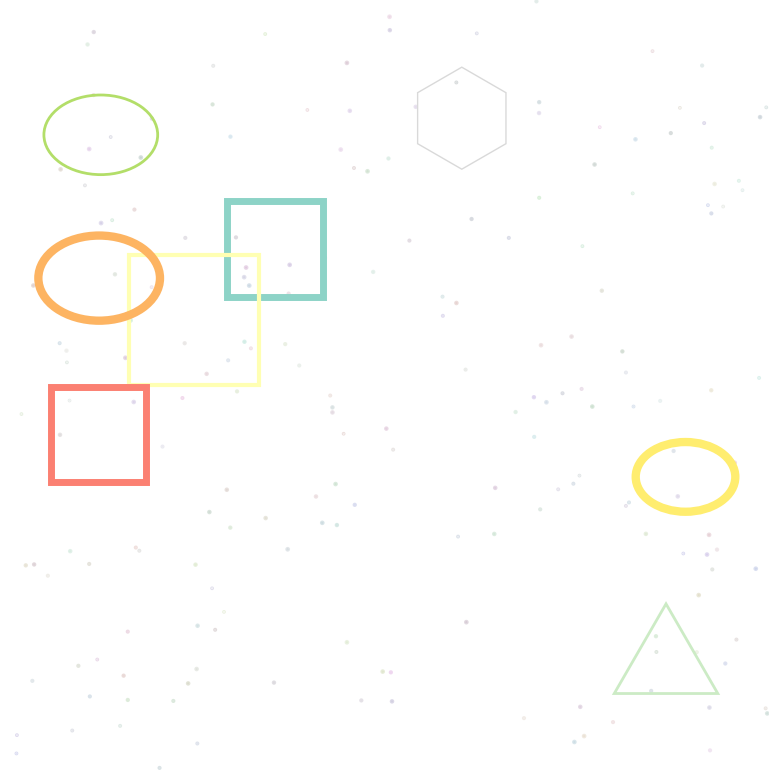[{"shape": "square", "thickness": 2.5, "radius": 0.31, "center": [0.357, 0.676]}, {"shape": "square", "thickness": 1.5, "radius": 0.42, "center": [0.252, 0.584]}, {"shape": "square", "thickness": 2.5, "radius": 0.31, "center": [0.128, 0.436]}, {"shape": "oval", "thickness": 3, "radius": 0.39, "center": [0.129, 0.639]}, {"shape": "oval", "thickness": 1, "radius": 0.37, "center": [0.131, 0.825]}, {"shape": "hexagon", "thickness": 0.5, "radius": 0.33, "center": [0.6, 0.847]}, {"shape": "triangle", "thickness": 1, "radius": 0.39, "center": [0.865, 0.138]}, {"shape": "oval", "thickness": 3, "radius": 0.32, "center": [0.89, 0.381]}]